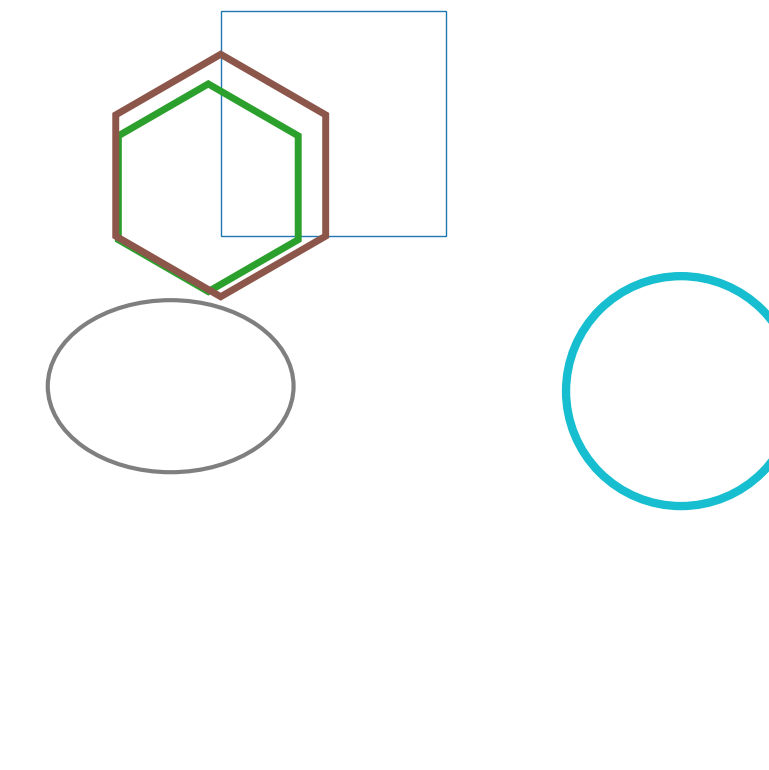[{"shape": "square", "thickness": 0.5, "radius": 0.73, "center": [0.433, 0.839]}, {"shape": "hexagon", "thickness": 2.5, "radius": 0.67, "center": [0.27, 0.756]}, {"shape": "hexagon", "thickness": 2.5, "radius": 0.79, "center": [0.287, 0.772]}, {"shape": "oval", "thickness": 1.5, "radius": 0.8, "center": [0.222, 0.498]}, {"shape": "circle", "thickness": 3, "radius": 0.75, "center": [0.884, 0.492]}]